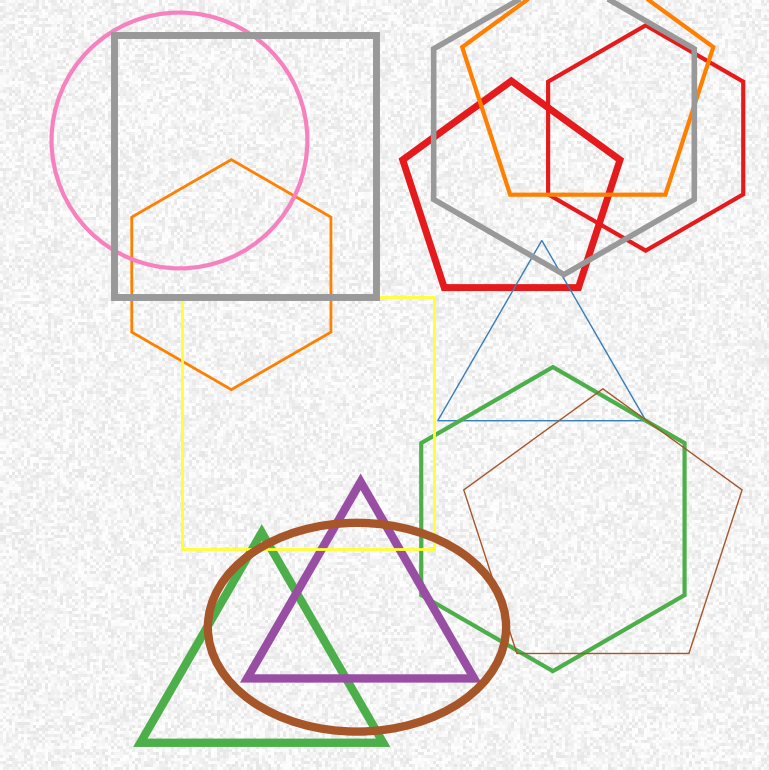[{"shape": "hexagon", "thickness": 1.5, "radius": 0.73, "center": [0.839, 0.821]}, {"shape": "pentagon", "thickness": 2.5, "radius": 0.74, "center": [0.664, 0.747]}, {"shape": "triangle", "thickness": 0.5, "radius": 0.78, "center": [0.704, 0.532]}, {"shape": "triangle", "thickness": 3, "radius": 0.91, "center": [0.34, 0.126]}, {"shape": "hexagon", "thickness": 1.5, "radius": 0.99, "center": [0.718, 0.326]}, {"shape": "triangle", "thickness": 3, "radius": 0.85, "center": [0.468, 0.204]}, {"shape": "hexagon", "thickness": 1, "radius": 0.75, "center": [0.3, 0.643]}, {"shape": "pentagon", "thickness": 1.5, "radius": 0.86, "center": [0.763, 0.886]}, {"shape": "square", "thickness": 1, "radius": 0.82, "center": [0.4, 0.451]}, {"shape": "oval", "thickness": 3, "radius": 0.97, "center": [0.464, 0.185]}, {"shape": "pentagon", "thickness": 0.5, "radius": 0.95, "center": [0.783, 0.305]}, {"shape": "circle", "thickness": 1.5, "radius": 0.83, "center": [0.233, 0.818]}, {"shape": "square", "thickness": 2.5, "radius": 0.85, "center": [0.318, 0.784]}, {"shape": "hexagon", "thickness": 2, "radius": 0.98, "center": [0.732, 0.839]}]